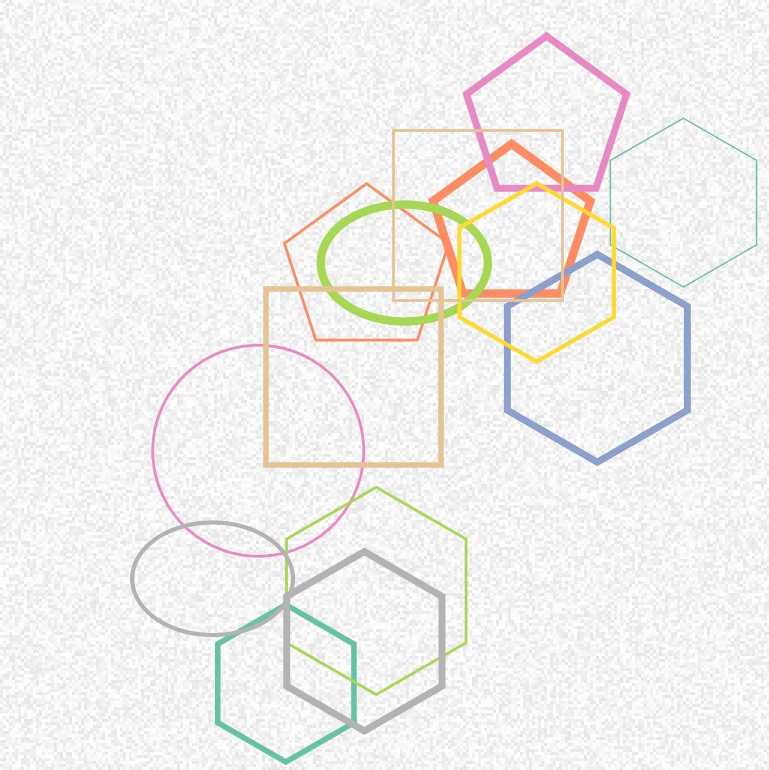[{"shape": "hexagon", "thickness": 0.5, "radius": 0.55, "center": [0.888, 0.737]}, {"shape": "hexagon", "thickness": 2, "radius": 0.51, "center": [0.371, 0.113]}, {"shape": "pentagon", "thickness": 3, "radius": 0.54, "center": [0.664, 0.706]}, {"shape": "pentagon", "thickness": 1, "radius": 0.56, "center": [0.476, 0.649]}, {"shape": "hexagon", "thickness": 2.5, "radius": 0.67, "center": [0.776, 0.535]}, {"shape": "pentagon", "thickness": 2.5, "radius": 0.55, "center": [0.71, 0.844]}, {"shape": "circle", "thickness": 1, "radius": 0.69, "center": [0.335, 0.415]}, {"shape": "oval", "thickness": 3, "radius": 0.54, "center": [0.525, 0.658]}, {"shape": "hexagon", "thickness": 1, "radius": 0.67, "center": [0.489, 0.233]}, {"shape": "hexagon", "thickness": 1.5, "radius": 0.58, "center": [0.697, 0.646]}, {"shape": "square", "thickness": 1, "radius": 0.55, "center": [0.62, 0.721]}, {"shape": "square", "thickness": 2, "radius": 0.57, "center": [0.459, 0.51]}, {"shape": "oval", "thickness": 1.5, "radius": 0.52, "center": [0.276, 0.248]}, {"shape": "hexagon", "thickness": 2.5, "radius": 0.58, "center": [0.473, 0.167]}]